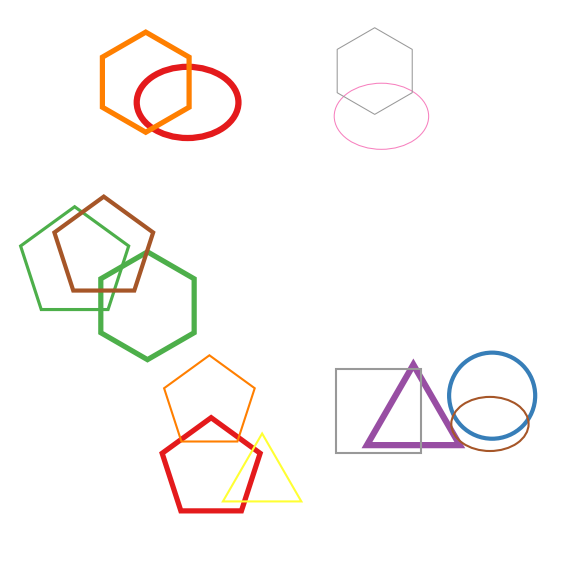[{"shape": "oval", "thickness": 3, "radius": 0.44, "center": [0.325, 0.822]}, {"shape": "pentagon", "thickness": 2.5, "radius": 0.45, "center": [0.366, 0.187]}, {"shape": "circle", "thickness": 2, "radius": 0.37, "center": [0.852, 0.314]}, {"shape": "hexagon", "thickness": 2.5, "radius": 0.47, "center": [0.255, 0.47]}, {"shape": "pentagon", "thickness": 1.5, "radius": 0.49, "center": [0.129, 0.543]}, {"shape": "triangle", "thickness": 3, "radius": 0.46, "center": [0.716, 0.275]}, {"shape": "pentagon", "thickness": 1, "radius": 0.41, "center": [0.363, 0.301]}, {"shape": "hexagon", "thickness": 2.5, "radius": 0.43, "center": [0.252, 0.857]}, {"shape": "triangle", "thickness": 1, "radius": 0.39, "center": [0.454, 0.17]}, {"shape": "pentagon", "thickness": 2, "radius": 0.45, "center": [0.18, 0.569]}, {"shape": "oval", "thickness": 1, "radius": 0.33, "center": [0.848, 0.265]}, {"shape": "oval", "thickness": 0.5, "radius": 0.41, "center": [0.66, 0.798]}, {"shape": "hexagon", "thickness": 0.5, "radius": 0.38, "center": [0.649, 0.876]}, {"shape": "square", "thickness": 1, "radius": 0.37, "center": [0.655, 0.287]}]